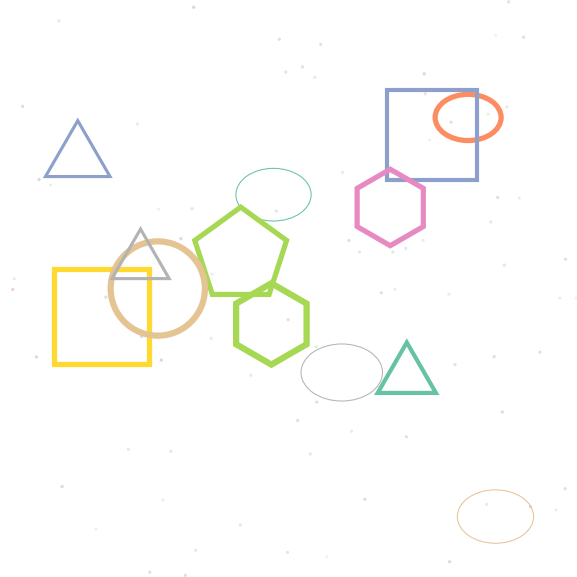[{"shape": "oval", "thickness": 0.5, "radius": 0.33, "center": [0.474, 0.662]}, {"shape": "triangle", "thickness": 2, "radius": 0.29, "center": [0.704, 0.348]}, {"shape": "oval", "thickness": 2.5, "radius": 0.29, "center": [0.811, 0.796]}, {"shape": "square", "thickness": 2, "radius": 0.39, "center": [0.748, 0.765]}, {"shape": "triangle", "thickness": 1.5, "radius": 0.32, "center": [0.135, 0.726]}, {"shape": "hexagon", "thickness": 2.5, "radius": 0.33, "center": [0.676, 0.64]}, {"shape": "hexagon", "thickness": 3, "radius": 0.35, "center": [0.47, 0.438]}, {"shape": "pentagon", "thickness": 2.5, "radius": 0.42, "center": [0.417, 0.557]}, {"shape": "square", "thickness": 2.5, "radius": 0.41, "center": [0.176, 0.451]}, {"shape": "circle", "thickness": 3, "radius": 0.41, "center": [0.273, 0.5]}, {"shape": "oval", "thickness": 0.5, "radius": 0.33, "center": [0.858, 0.105]}, {"shape": "oval", "thickness": 0.5, "radius": 0.35, "center": [0.592, 0.354]}, {"shape": "triangle", "thickness": 1.5, "radius": 0.29, "center": [0.243, 0.545]}]